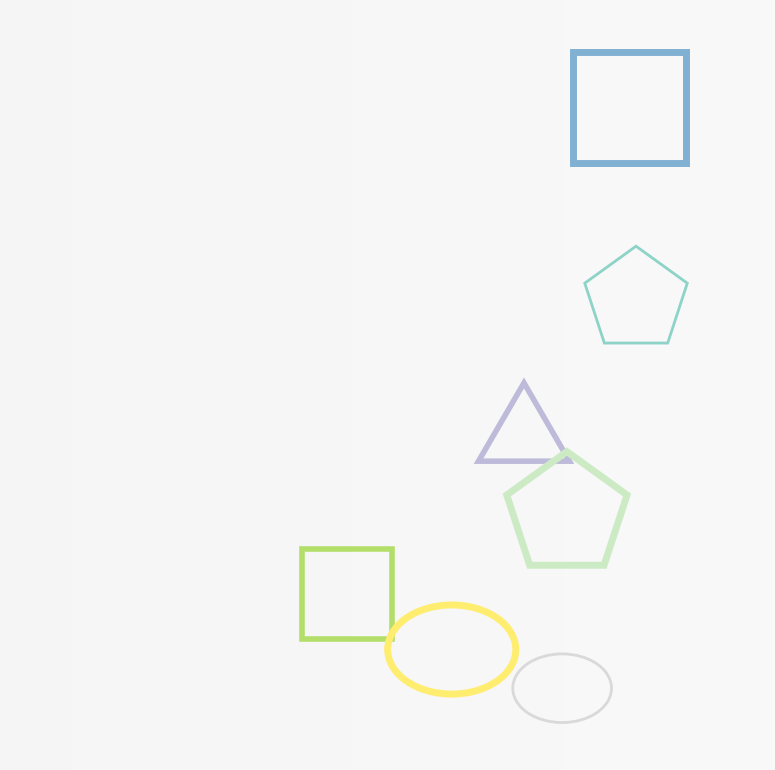[{"shape": "pentagon", "thickness": 1, "radius": 0.35, "center": [0.821, 0.611]}, {"shape": "triangle", "thickness": 2, "radius": 0.34, "center": [0.676, 0.435]}, {"shape": "square", "thickness": 2.5, "radius": 0.36, "center": [0.812, 0.861]}, {"shape": "square", "thickness": 2, "radius": 0.29, "center": [0.448, 0.228]}, {"shape": "oval", "thickness": 1, "radius": 0.32, "center": [0.725, 0.106]}, {"shape": "pentagon", "thickness": 2.5, "radius": 0.41, "center": [0.731, 0.332]}, {"shape": "oval", "thickness": 2.5, "radius": 0.41, "center": [0.583, 0.156]}]